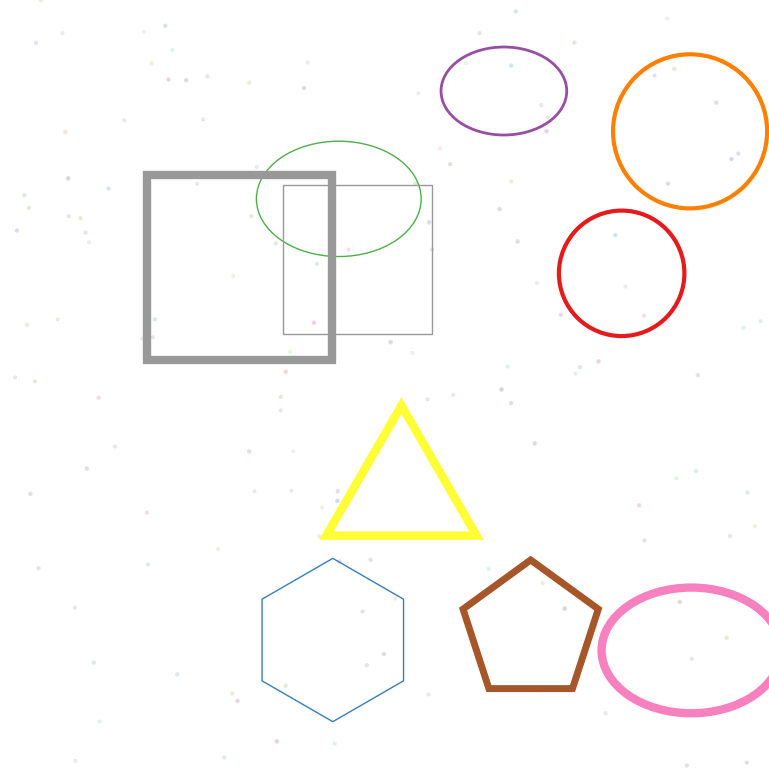[{"shape": "circle", "thickness": 1.5, "radius": 0.41, "center": [0.807, 0.645]}, {"shape": "hexagon", "thickness": 0.5, "radius": 0.53, "center": [0.432, 0.169]}, {"shape": "oval", "thickness": 0.5, "radius": 0.53, "center": [0.44, 0.742]}, {"shape": "oval", "thickness": 1, "radius": 0.41, "center": [0.654, 0.882]}, {"shape": "circle", "thickness": 1.5, "radius": 0.5, "center": [0.896, 0.829]}, {"shape": "triangle", "thickness": 3, "radius": 0.56, "center": [0.521, 0.361]}, {"shape": "pentagon", "thickness": 2.5, "radius": 0.46, "center": [0.689, 0.18]}, {"shape": "oval", "thickness": 3, "radius": 0.58, "center": [0.898, 0.155]}, {"shape": "square", "thickness": 3, "radius": 0.6, "center": [0.311, 0.653]}, {"shape": "square", "thickness": 0.5, "radius": 0.48, "center": [0.464, 0.663]}]